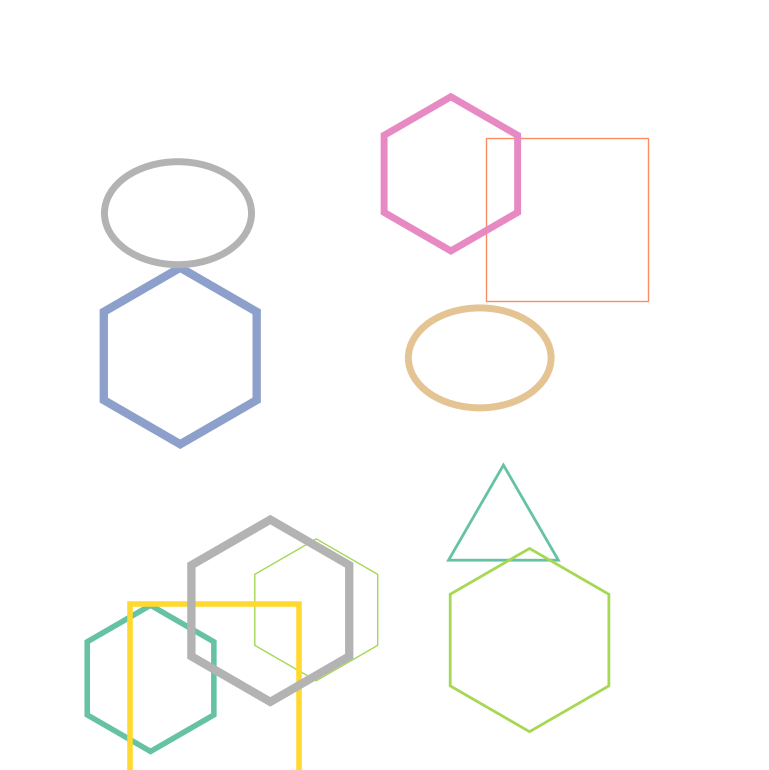[{"shape": "hexagon", "thickness": 2, "radius": 0.47, "center": [0.196, 0.119]}, {"shape": "triangle", "thickness": 1, "radius": 0.41, "center": [0.654, 0.314]}, {"shape": "square", "thickness": 0.5, "radius": 0.53, "center": [0.737, 0.715]}, {"shape": "hexagon", "thickness": 3, "radius": 0.57, "center": [0.234, 0.538]}, {"shape": "hexagon", "thickness": 2.5, "radius": 0.5, "center": [0.586, 0.774]}, {"shape": "hexagon", "thickness": 1, "radius": 0.59, "center": [0.688, 0.169]}, {"shape": "hexagon", "thickness": 0.5, "radius": 0.46, "center": [0.411, 0.208]}, {"shape": "square", "thickness": 2, "radius": 0.55, "center": [0.278, 0.106]}, {"shape": "oval", "thickness": 2.5, "radius": 0.46, "center": [0.623, 0.535]}, {"shape": "hexagon", "thickness": 3, "radius": 0.59, "center": [0.351, 0.207]}, {"shape": "oval", "thickness": 2.5, "radius": 0.48, "center": [0.231, 0.723]}]